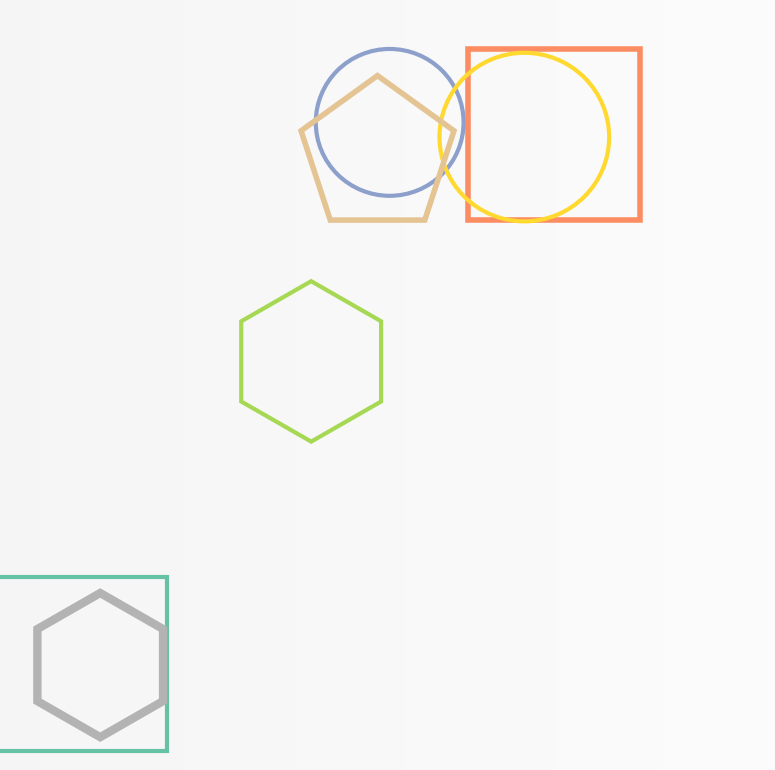[{"shape": "square", "thickness": 1.5, "radius": 0.57, "center": [0.102, 0.138]}, {"shape": "square", "thickness": 2, "radius": 0.56, "center": [0.715, 0.826]}, {"shape": "circle", "thickness": 1.5, "radius": 0.48, "center": [0.503, 0.841]}, {"shape": "hexagon", "thickness": 1.5, "radius": 0.52, "center": [0.402, 0.531]}, {"shape": "circle", "thickness": 1.5, "radius": 0.55, "center": [0.677, 0.822]}, {"shape": "pentagon", "thickness": 2, "radius": 0.52, "center": [0.487, 0.798]}, {"shape": "hexagon", "thickness": 3, "radius": 0.47, "center": [0.129, 0.136]}]